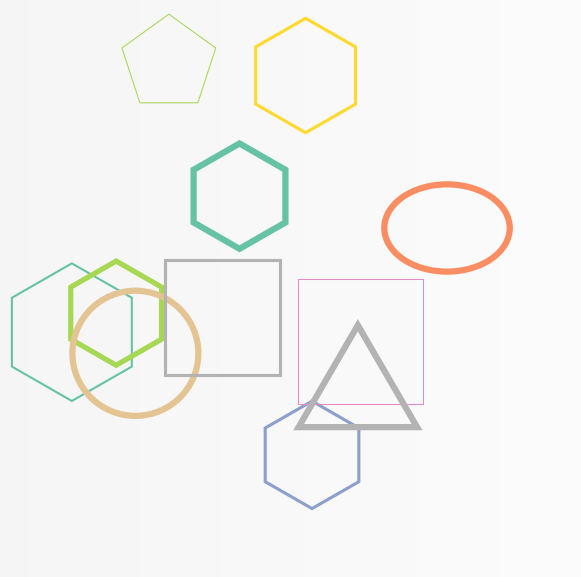[{"shape": "hexagon", "thickness": 3, "radius": 0.46, "center": [0.412, 0.659]}, {"shape": "hexagon", "thickness": 1, "radius": 0.6, "center": [0.124, 0.424]}, {"shape": "oval", "thickness": 3, "radius": 0.54, "center": [0.769, 0.604]}, {"shape": "hexagon", "thickness": 1.5, "radius": 0.47, "center": [0.537, 0.212]}, {"shape": "square", "thickness": 0.5, "radius": 0.54, "center": [0.62, 0.408]}, {"shape": "hexagon", "thickness": 2.5, "radius": 0.45, "center": [0.2, 0.457]}, {"shape": "pentagon", "thickness": 0.5, "radius": 0.42, "center": [0.29, 0.89]}, {"shape": "hexagon", "thickness": 1.5, "radius": 0.5, "center": [0.526, 0.868]}, {"shape": "circle", "thickness": 3, "radius": 0.54, "center": [0.233, 0.387]}, {"shape": "square", "thickness": 1.5, "radius": 0.5, "center": [0.382, 0.449]}, {"shape": "triangle", "thickness": 3, "radius": 0.59, "center": [0.616, 0.318]}]